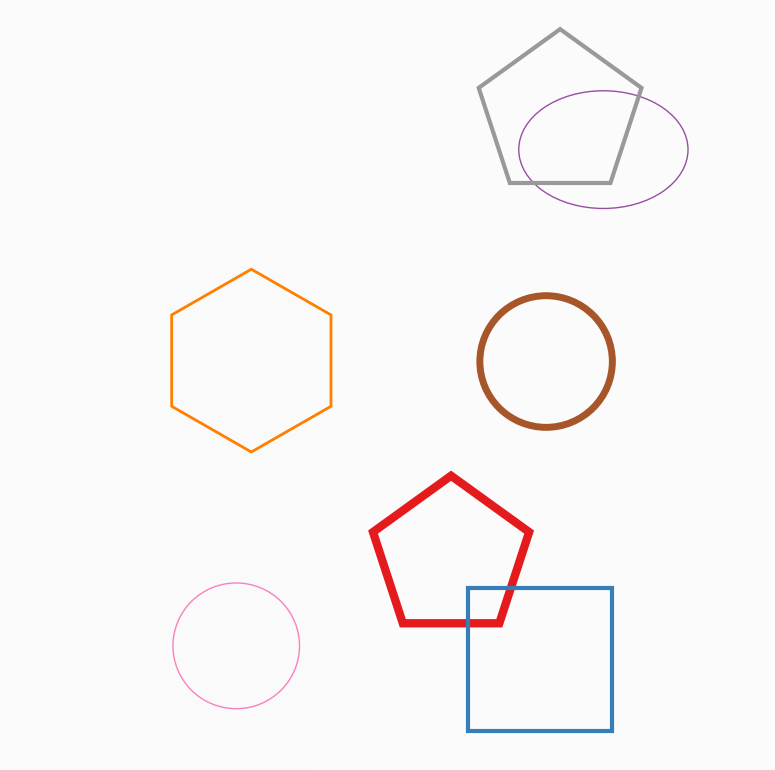[{"shape": "pentagon", "thickness": 3, "radius": 0.53, "center": [0.582, 0.276]}, {"shape": "square", "thickness": 1.5, "radius": 0.46, "center": [0.697, 0.143]}, {"shape": "oval", "thickness": 0.5, "radius": 0.55, "center": [0.779, 0.806]}, {"shape": "hexagon", "thickness": 1, "radius": 0.59, "center": [0.324, 0.532]}, {"shape": "circle", "thickness": 2.5, "radius": 0.43, "center": [0.705, 0.53]}, {"shape": "circle", "thickness": 0.5, "radius": 0.41, "center": [0.305, 0.161]}, {"shape": "pentagon", "thickness": 1.5, "radius": 0.55, "center": [0.723, 0.852]}]